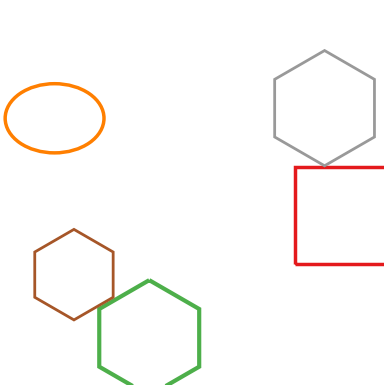[{"shape": "square", "thickness": 2.5, "radius": 0.63, "center": [0.893, 0.44]}, {"shape": "hexagon", "thickness": 3, "radius": 0.75, "center": [0.388, 0.122]}, {"shape": "oval", "thickness": 2.5, "radius": 0.64, "center": [0.142, 0.693]}, {"shape": "hexagon", "thickness": 2, "radius": 0.59, "center": [0.192, 0.287]}, {"shape": "hexagon", "thickness": 2, "radius": 0.75, "center": [0.843, 0.719]}]